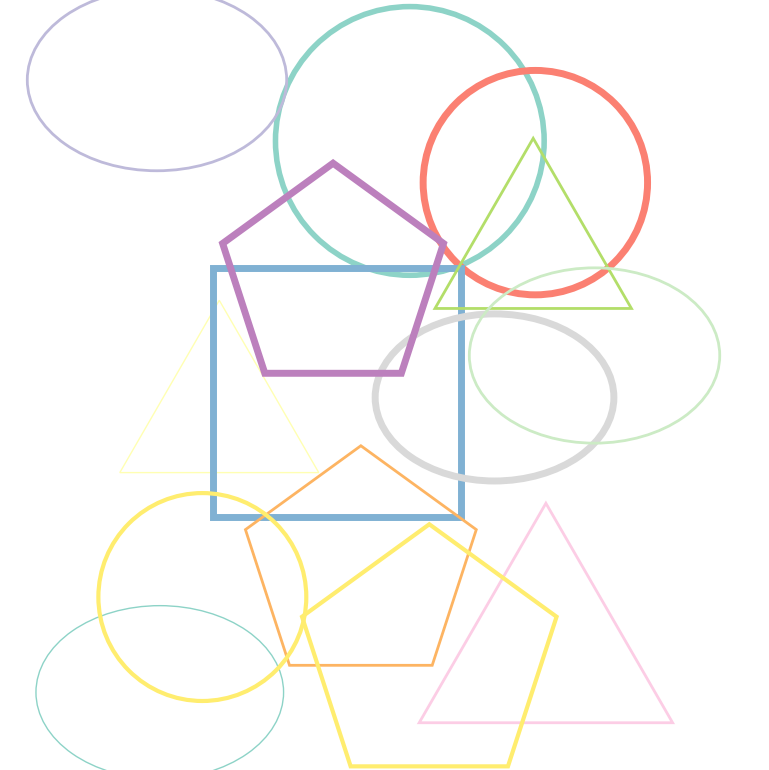[{"shape": "circle", "thickness": 2, "radius": 0.87, "center": [0.532, 0.817]}, {"shape": "oval", "thickness": 0.5, "radius": 0.8, "center": [0.207, 0.101]}, {"shape": "triangle", "thickness": 0.5, "radius": 0.75, "center": [0.285, 0.461]}, {"shape": "oval", "thickness": 1, "radius": 0.84, "center": [0.204, 0.896]}, {"shape": "circle", "thickness": 2.5, "radius": 0.73, "center": [0.695, 0.763]}, {"shape": "square", "thickness": 2.5, "radius": 0.81, "center": [0.438, 0.491]}, {"shape": "pentagon", "thickness": 1, "radius": 0.79, "center": [0.469, 0.263]}, {"shape": "triangle", "thickness": 1, "radius": 0.74, "center": [0.692, 0.673]}, {"shape": "triangle", "thickness": 1, "radius": 0.95, "center": [0.709, 0.156]}, {"shape": "oval", "thickness": 2.5, "radius": 0.78, "center": [0.642, 0.484]}, {"shape": "pentagon", "thickness": 2.5, "radius": 0.75, "center": [0.433, 0.637]}, {"shape": "oval", "thickness": 1, "radius": 0.81, "center": [0.772, 0.538]}, {"shape": "circle", "thickness": 1.5, "radius": 0.68, "center": [0.263, 0.225]}, {"shape": "pentagon", "thickness": 1.5, "radius": 0.87, "center": [0.558, 0.145]}]